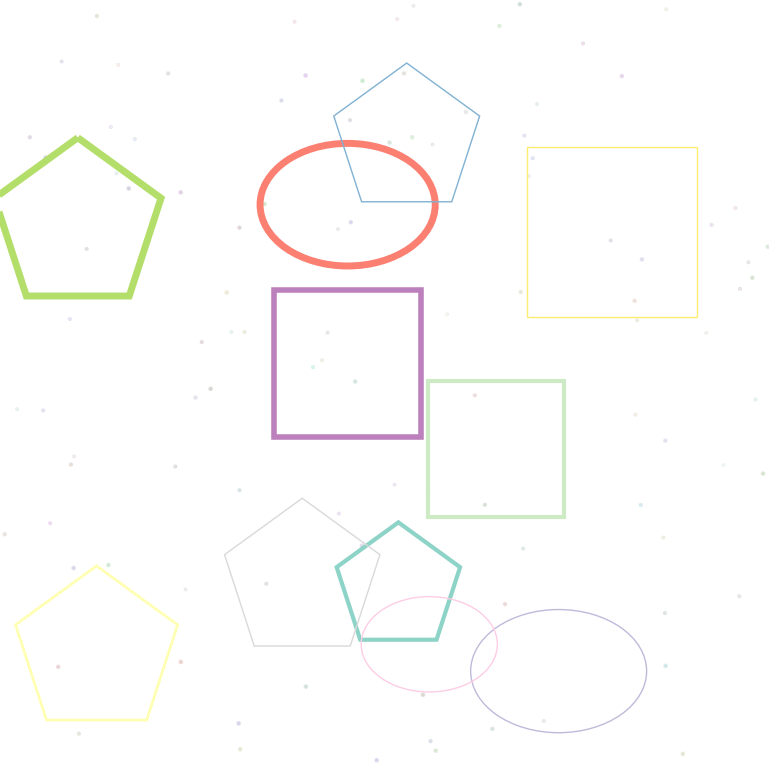[{"shape": "pentagon", "thickness": 1.5, "radius": 0.42, "center": [0.517, 0.237]}, {"shape": "pentagon", "thickness": 1, "radius": 0.55, "center": [0.125, 0.154]}, {"shape": "oval", "thickness": 0.5, "radius": 0.57, "center": [0.726, 0.128]}, {"shape": "oval", "thickness": 2.5, "radius": 0.57, "center": [0.451, 0.734]}, {"shape": "pentagon", "thickness": 0.5, "radius": 0.5, "center": [0.528, 0.819]}, {"shape": "pentagon", "thickness": 2.5, "radius": 0.57, "center": [0.101, 0.708]}, {"shape": "oval", "thickness": 0.5, "radius": 0.44, "center": [0.558, 0.163]}, {"shape": "pentagon", "thickness": 0.5, "radius": 0.53, "center": [0.393, 0.247]}, {"shape": "square", "thickness": 2, "radius": 0.48, "center": [0.452, 0.528]}, {"shape": "square", "thickness": 1.5, "radius": 0.44, "center": [0.645, 0.417]}, {"shape": "square", "thickness": 0.5, "radius": 0.55, "center": [0.795, 0.698]}]